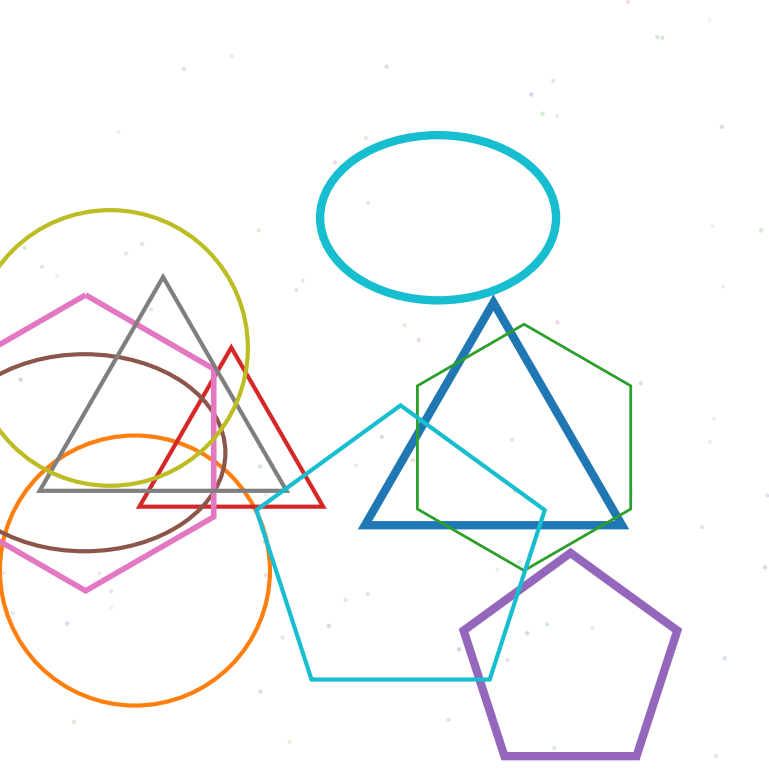[{"shape": "triangle", "thickness": 3, "radius": 0.96, "center": [0.641, 0.414]}, {"shape": "circle", "thickness": 1.5, "radius": 0.88, "center": [0.175, 0.259]}, {"shape": "hexagon", "thickness": 1, "radius": 0.8, "center": [0.681, 0.419]}, {"shape": "triangle", "thickness": 1.5, "radius": 0.69, "center": [0.3, 0.411]}, {"shape": "pentagon", "thickness": 3, "radius": 0.73, "center": [0.741, 0.136]}, {"shape": "oval", "thickness": 1.5, "radius": 0.91, "center": [0.11, 0.412]}, {"shape": "hexagon", "thickness": 2, "radius": 0.96, "center": [0.111, 0.425]}, {"shape": "triangle", "thickness": 1.5, "radius": 0.93, "center": [0.212, 0.455]}, {"shape": "circle", "thickness": 1.5, "radius": 0.89, "center": [0.143, 0.548]}, {"shape": "oval", "thickness": 3, "radius": 0.77, "center": [0.569, 0.717]}, {"shape": "pentagon", "thickness": 1.5, "radius": 0.98, "center": [0.52, 0.277]}]